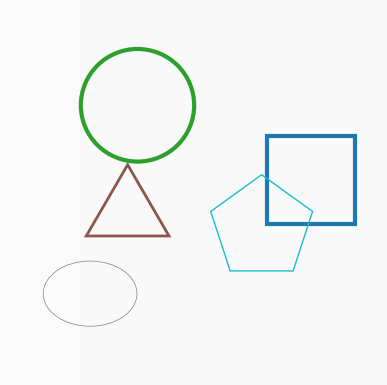[{"shape": "square", "thickness": 3, "radius": 0.57, "center": [0.802, 0.533]}, {"shape": "circle", "thickness": 3, "radius": 0.73, "center": [0.355, 0.727]}, {"shape": "triangle", "thickness": 2, "radius": 0.62, "center": [0.329, 0.449]}, {"shape": "oval", "thickness": 0.5, "radius": 0.6, "center": [0.232, 0.237]}, {"shape": "pentagon", "thickness": 1, "radius": 0.69, "center": [0.675, 0.408]}]